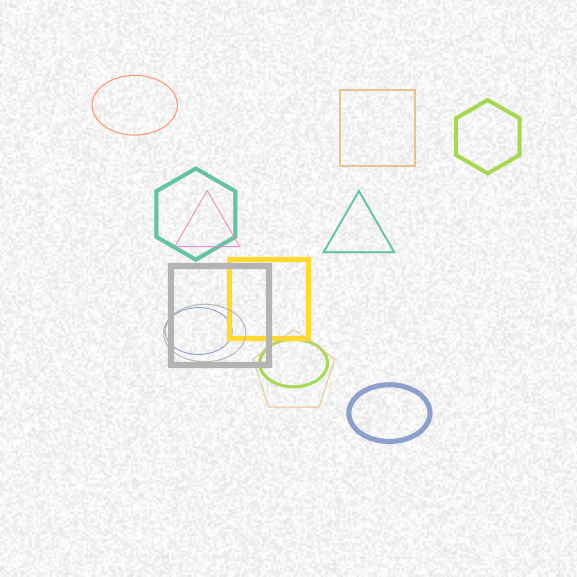[{"shape": "triangle", "thickness": 1, "radius": 0.35, "center": [0.621, 0.598]}, {"shape": "hexagon", "thickness": 2, "radius": 0.39, "center": [0.339, 0.628]}, {"shape": "oval", "thickness": 0.5, "radius": 0.37, "center": [0.233, 0.817]}, {"shape": "oval", "thickness": 0.5, "radius": 0.29, "center": [0.344, 0.426]}, {"shape": "oval", "thickness": 2.5, "radius": 0.35, "center": [0.674, 0.284]}, {"shape": "triangle", "thickness": 0.5, "radius": 0.32, "center": [0.359, 0.605]}, {"shape": "oval", "thickness": 1.5, "radius": 0.29, "center": [0.508, 0.37]}, {"shape": "hexagon", "thickness": 2, "radius": 0.32, "center": [0.845, 0.762]}, {"shape": "square", "thickness": 2.5, "radius": 0.34, "center": [0.465, 0.482]}, {"shape": "square", "thickness": 1, "radius": 0.33, "center": [0.654, 0.778]}, {"shape": "pentagon", "thickness": 0.5, "radius": 0.37, "center": [0.509, 0.354]}, {"shape": "square", "thickness": 3, "radius": 0.43, "center": [0.381, 0.453]}, {"shape": "oval", "thickness": 0.5, "radius": 0.36, "center": [0.355, 0.422]}]